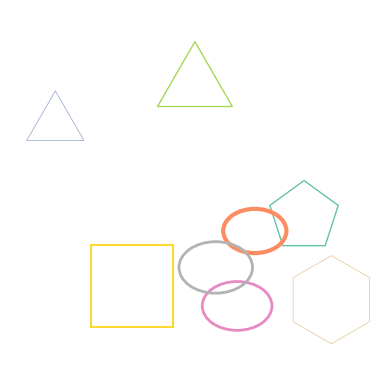[{"shape": "pentagon", "thickness": 1, "radius": 0.47, "center": [0.79, 0.438]}, {"shape": "oval", "thickness": 3, "radius": 0.41, "center": [0.662, 0.4]}, {"shape": "triangle", "thickness": 0.5, "radius": 0.43, "center": [0.144, 0.678]}, {"shape": "oval", "thickness": 2, "radius": 0.45, "center": [0.616, 0.205]}, {"shape": "triangle", "thickness": 1, "radius": 0.56, "center": [0.506, 0.78]}, {"shape": "square", "thickness": 1.5, "radius": 0.53, "center": [0.343, 0.257]}, {"shape": "hexagon", "thickness": 0.5, "radius": 0.57, "center": [0.861, 0.222]}, {"shape": "oval", "thickness": 2, "radius": 0.48, "center": [0.56, 0.305]}]